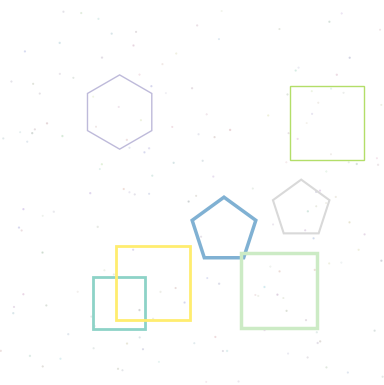[{"shape": "square", "thickness": 2, "radius": 0.34, "center": [0.309, 0.213]}, {"shape": "hexagon", "thickness": 1, "radius": 0.48, "center": [0.311, 0.709]}, {"shape": "pentagon", "thickness": 2.5, "radius": 0.43, "center": [0.582, 0.401]}, {"shape": "square", "thickness": 1, "radius": 0.48, "center": [0.85, 0.681]}, {"shape": "pentagon", "thickness": 1.5, "radius": 0.39, "center": [0.782, 0.456]}, {"shape": "square", "thickness": 2.5, "radius": 0.49, "center": [0.725, 0.245]}, {"shape": "square", "thickness": 2, "radius": 0.48, "center": [0.397, 0.265]}]